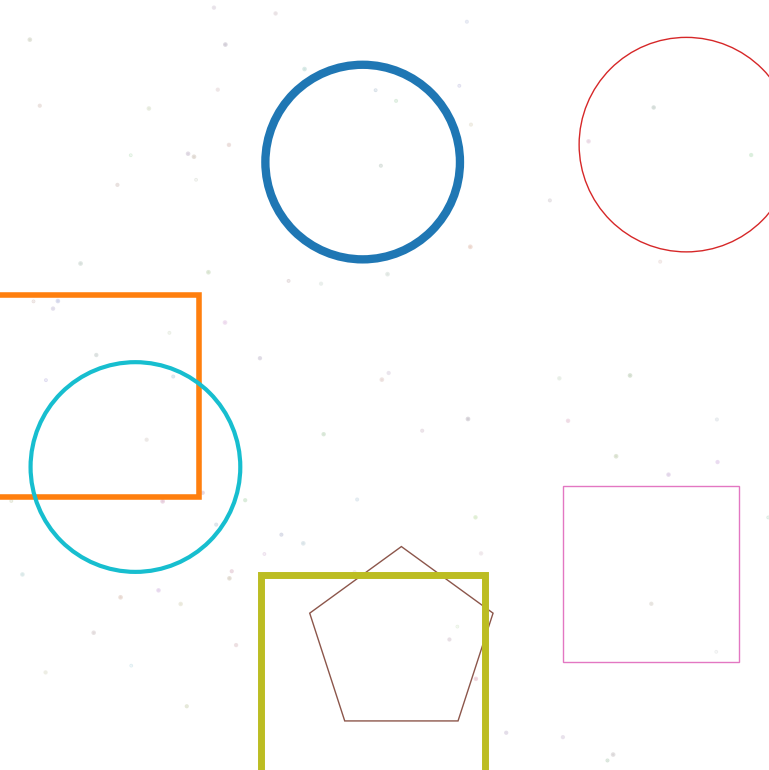[{"shape": "circle", "thickness": 3, "radius": 0.63, "center": [0.471, 0.79]}, {"shape": "square", "thickness": 2, "radius": 0.65, "center": [0.127, 0.486]}, {"shape": "circle", "thickness": 0.5, "radius": 0.7, "center": [0.891, 0.812]}, {"shape": "pentagon", "thickness": 0.5, "radius": 0.63, "center": [0.521, 0.165]}, {"shape": "square", "thickness": 0.5, "radius": 0.57, "center": [0.846, 0.255]}, {"shape": "square", "thickness": 2.5, "radius": 0.73, "center": [0.485, 0.108]}, {"shape": "circle", "thickness": 1.5, "radius": 0.68, "center": [0.176, 0.393]}]